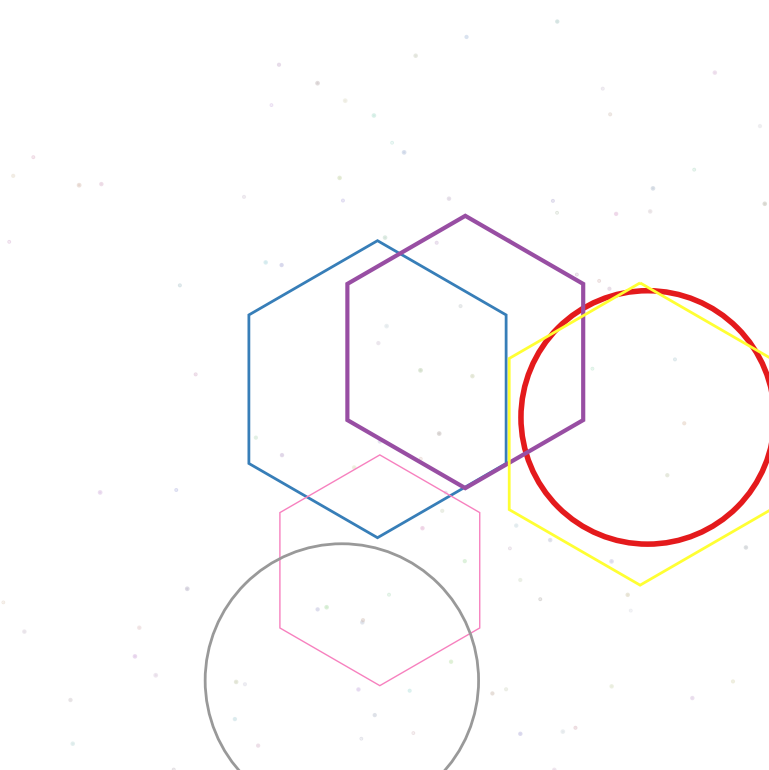[{"shape": "circle", "thickness": 2, "radius": 0.82, "center": [0.841, 0.458]}, {"shape": "hexagon", "thickness": 1, "radius": 0.96, "center": [0.49, 0.495]}, {"shape": "hexagon", "thickness": 1.5, "radius": 0.88, "center": [0.604, 0.543]}, {"shape": "hexagon", "thickness": 1, "radius": 0.98, "center": [0.831, 0.436]}, {"shape": "hexagon", "thickness": 0.5, "radius": 0.75, "center": [0.493, 0.259]}, {"shape": "circle", "thickness": 1, "radius": 0.89, "center": [0.444, 0.116]}]